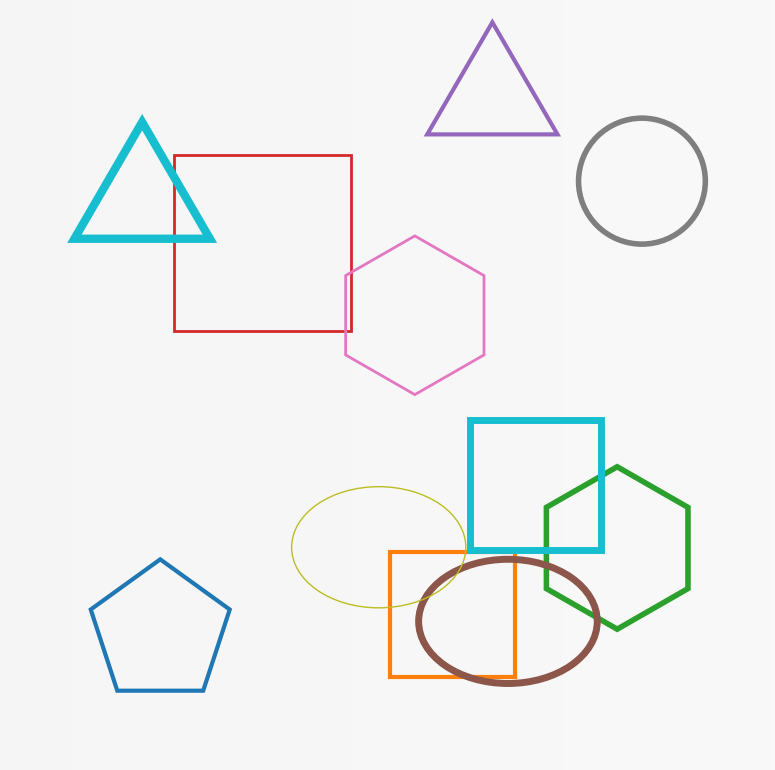[{"shape": "pentagon", "thickness": 1.5, "radius": 0.47, "center": [0.207, 0.179]}, {"shape": "square", "thickness": 1.5, "radius": 0.4, "center": [0.584, 0.202]}, {"shape": "hexagon", "thickness": 2, "radius": 0.53, "center": [0.796, 0.288]}, {"shape": "square", "thickness": 1, "radius": 0.57, "center": [0.339, 0.684]}, {"shape": "triangle", "thickness": 1.5, "radius": 0.49, "center": [0.635, 0.874]}, {"shape": "oval", "thickness": 2.5, "radius": 0.58, "center": [0.655, 0.193]}, {"shape": "hexagon", "thickness": 1, "radius": 0.52, "center": [0.535, 0.591]}, {"shape": "circle", "thickness": 2, "radius": 0.41, "center": [0.828, 0.765]}, {"shape": "oval", "thickness": 0.5, "radius": 0.56, "center": [0.489, 0.289]}, {"shape": "square", "thickness": 2.5, "radius": 0.42, "center": [0.691, 0.37]}, {"shape": "triangle", "thickness": 3, "radius": 0.5, "center": [0.183, 0.74]}]